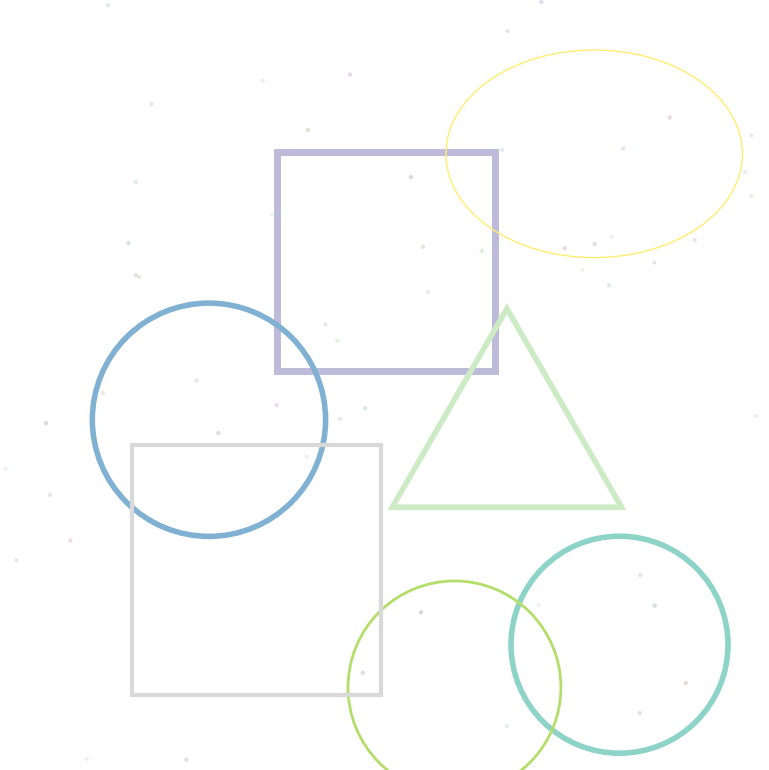[{"shape": "circle", "thickness": 2, "radius": 0.7, "center": [0.805, 0.163]}, {"shape": "square", "thickness": 2.5, "radius": 0.71, "center": [0.501, 0.661]}, {"shape": "circle", "thickness": 2, "radius": 0.76, "center": [0.271, 0.455]}, {"shape": "circle", "thickness": 1, "radius": 0.69, "center": [0.59, 0.107]}, {"shape": "square", "thickness": 1.5, "radius": 0.81, "center": [0.333, 0.26]}, {"shape": "triangle", "thickness": 2, "radius": 0.86, "center": [0.658, 0.427]}, {"shape": "oval", "thickness": 0.5, "radius": 0.96, "center": [0.772, 0.8]}]